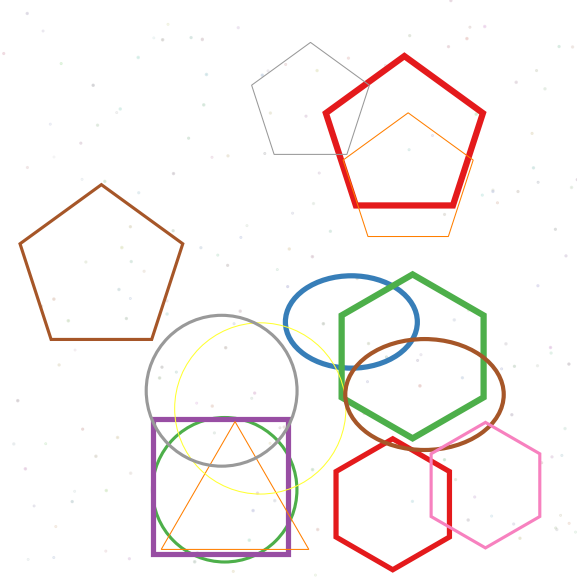[{"shape": "pentagon", "thickness": 3, "radius": 0.71, "center": [0.7, 0.759]}, {"shape": "hexagon", "thickness": 2.5, "radius": 0.57, "center": [0.68, 0.126]}, {"shape": "oval", "thickness": 2.5, "radius": 0.57, "center": [0.608, 0.442]}, {"shape": "circle", "thickness": 1.5, "radius": 0.63, "center": [0.389, 0.151]}, {"shape": "hexagon", "thickness": 3, "radius": 0.71, "center": [0.714, 0.382]}, {"shape": "square", "thickness": 2.5, "radius": 0.59, "center": [0.382, 0.157]}, {"shape": "triangle", "thickness": 0.5, "radius": 0.74, "center": [0.407, 0.122]}, {"shape": "pentagon", "thickness": 0.5, "radius": 0.59, "center": [0.707, 0.685]}, {"shape": "circle", "thickness": 0.5, "radius": 0.74, "center": [0.451, 0.292]}, {"shape": "pentagon", "thickness": 1.5, "radius": 0.74, "center": [0.176, 0.531]}, {"shape": "oval", "thickness": 2, "radius": 0.69, "center": [0.735, 0.316]}, {"shape": "hexagon", "thickness": 1.5, "radius": 0.54, "center": [0.841, 0.159]}, {"shape": "pentagon", "thickness": 0.5, "radius": 0.54, "center": [0.538, 0.819]}, {"shape": "circle", "thickness": 1.5, "radius": 0.65, "center": [0.384, 0.323]}]